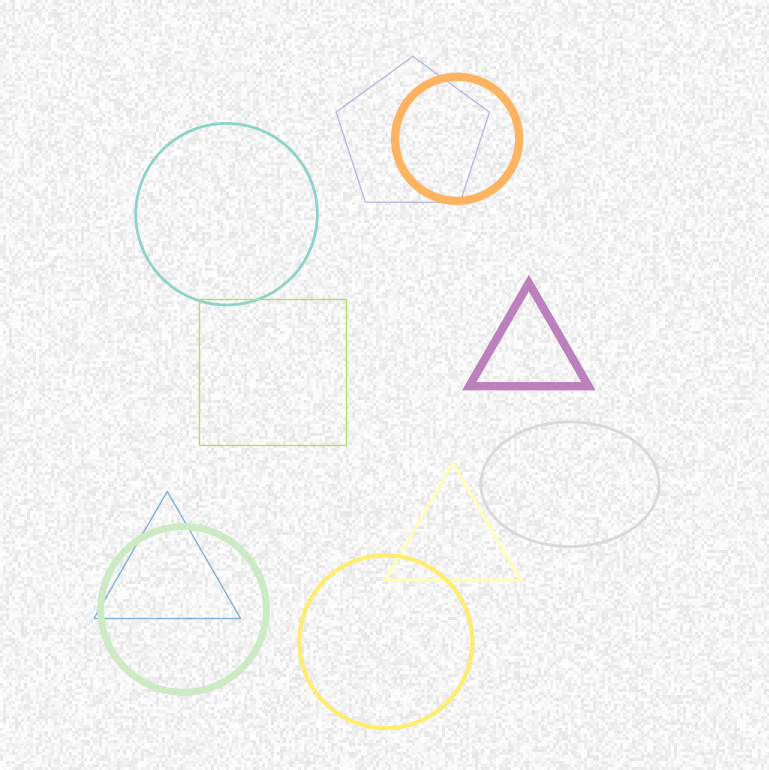[{"shape": "circle", "thickness": 1, "radius": 0.59, "center": [0.294, 0.722]}, {"shape": "triangle", "thickness": 1, "radius": 0.51, "center": [0.588, 0.297]}, {"shape": "pentagon", "thickness": 0.5, "radius": 0.52, "center": [0.536, 0.822]}, {"shape": "triangle", "thickness": 0.5, "radius": 0.55, "center": [0.217, 0.252]}, {"shape": "circle", "thickness": 3, "radius": 0.4, "center": [0.594, 0.82]}, {"shape": "square", "thickness": 0.5, "radius": 0.48, "center": [0.354, 0.517]}, {"shape": "oval", "thickness": 1, "radius": 0.58, "center": [0.74, 0.371]}, {"shape": "triangle", "thickness": 3, "radius": 0.45, "center": [0.687, 0.543]}, {"shape": "circle", "thickness": 2.5, "radius": 0.54, "center": [0.238, 0.208]}, {"shape": "circle", "thickness": 1.5, "radius": 0.56, "center": [0.501, 0.167]}]